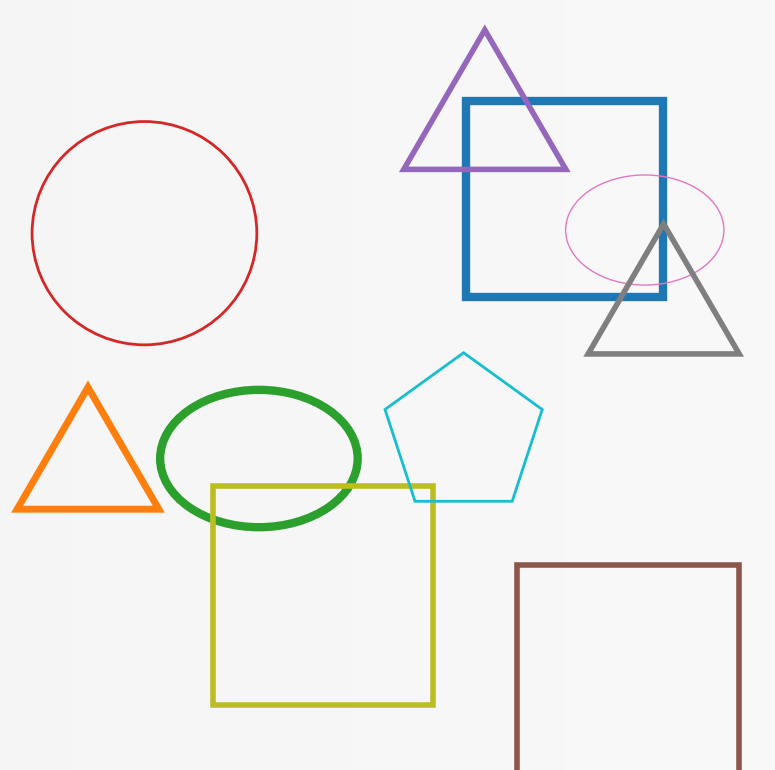[{"shape": "square", "thickness": 3, "radius": 0.63, "center": [0.728, 0.741]}, {"shape": "triangle", "thickness": 2.5, "radius": 0.53, "center": [0.114, 0.391]}, {"shape": "oval", "thickness": 3, "radius": 0.64, "center": [0.334, 0.405]}, {"shape": "circle", "thickness": 1, "radius": 0.72, "center": [0.186, 0.697]}, {"shape": "triangle", "thickness": 2, "radius": 0.6, "center": [0.626, 0.84]}, {"shape": "square", "thickness": 2, "radius": 0.72, "center": [0.81, 0.123]}, {"shape": "oval", "thickness": 0.5, "radius": 0.51, "center": [0.832, 0.701]}, {"shape": "triangle", "thickness": 2, "radius": 0.56, "center": [0.856, 0.597]}, {"shape": "square", "thickness": 2, "radius": 0.71, "center": [0.417, 0.226]}, {"shape": "pentagon", "thickness": 1, "radius": 0.53, "center": [0.598, 0.435]}]